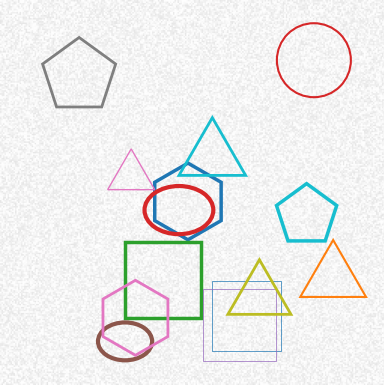[{"shape": "hexagon", "thickness": 2.5, "radius": 0.5, "center": [0.488, 0.477]}, {"shape": "square", "thickness": 0.5, "radius": 0.45, "center": [0.641, 0.179]}, {"shape": "triangle", "thickness": 1.5, "radius": 0.49, "center": [0.865, 0.278]}, {"shape": "square", "thickness": 2.5, "radius": 0.49, "center": [0.424, 0.274]}, {"shape": "circle", "thickness": 1.5, "radius": 0.48, "center": [0.815, 0.844]}, {"shape": "oval", "thickness": 3, "radius": 0.45, "center": [0.465, 0.454]}, {"shape": "square", "thickness": 0.5, "radius": 0.47, "center": [0.622, 0.155]}, {"shape": "oval", "thickness": 3, "radius": 0.35, "center": [0.325, 0.113]}, {"shape": "hexagon", "thickness": 2, "radius": 0.49, "center": [0.352, 0.175]}, {"shape": "triangle", "thickness": 1, "radius": 0.35, "center": [0.341, 0.543]}, {"shape": "pentagon", "thickness": 2, "radius": 0.5, "center": [0.206, 0.803]}, {"shape": "triangle", "thickness": 2, "radius": 0.47, "center": [0.674, 0.231]}, {"shape": "triangle", "thickness": 2, "radius": 0.5, "center": [0.551, 0.594]}, {"shape": "pentagon", "thickness": 2.5, "radius": 0.41, "center": [0.796, 0.441]}]